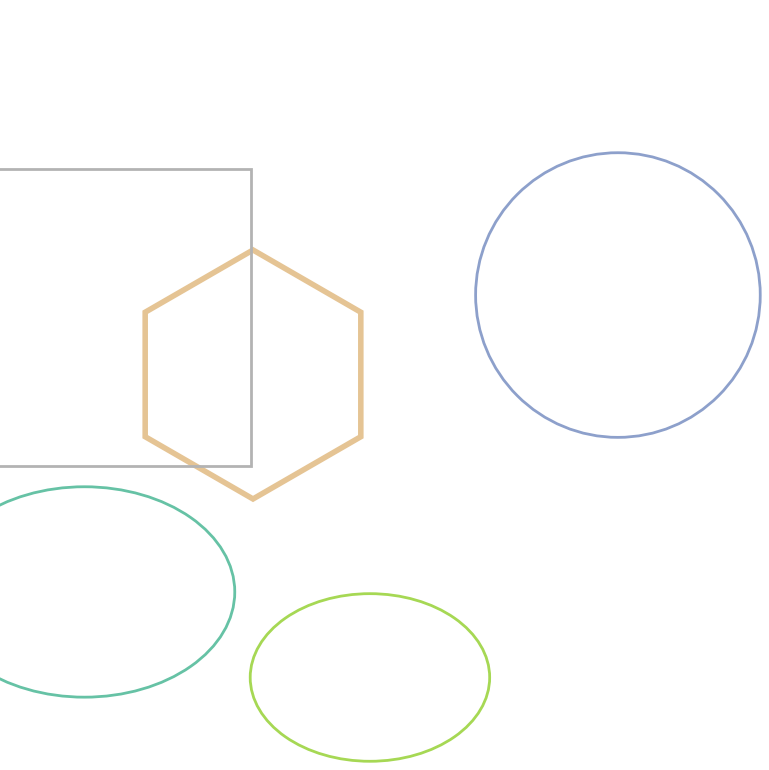[{"shape": "oval", "thickness": 1, "radius": 0.98, "center": [0.11, 0.231]}, {"shape": "circle", "thickness": 1, "radius": 0.92, "center": [0.803, 0.617]}, {"shape": "oval", "thickness": 1, "radius": 0.78, "center": [0.48, 0.12]}, {"shape": "hexagon", "thickness": 2, "radius": 0.81, "center": [0.329, 0.514]}, {"shape": "square", "thickness": 1, "radius": 0.96, "center": [0.134, 0.587]}]